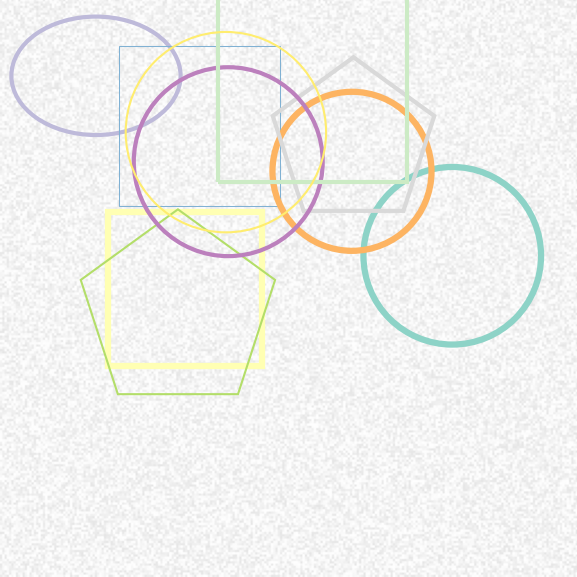[{"shape": "circle", "thickness": 3, "radius": 0.77, "center": [0.783, 0.556]}, {"shape": "square", "thickness": 3, "radius": 0.67, "center": [0.321, 0.498]}, {"shape": "oval", "thickness": 2, "radius": 0.73, "center": [0.166, 0.868]}, {"shape": "square", "thickness": 0.5, "radius": 0.69, "center": [0.345, 0.781]}, {"shape": "circle", "thickness": 3, "radius": 0.69, "center": [0.61, 0.702]}, {"shape": "pentagon", "thickness": 1, "radius": 0.88, "center": [0.308, 0.46]}, {"shape": "pentagon", "thickness": 2, "radius": 0.74, "center": [0.612, 0.753]}, {"shape": "circle", "thickness": 2, "radius": 0.82, "center": [0.395, 0.719]}, {"shape": "square", "thickness": 2, "radius": 0.82, "center": [0.541, 0.847]}, {"shape": "circle", "thickness": 1, "radius": 0.87, "center": [0.391, 0.77]}]